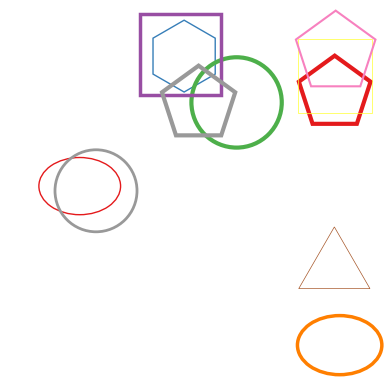[{"shape": "oval", "thickness": 1, "radius": 0.53, "center": [0.207, 0.517]}, {"shape": "pentagon", "thickness": 3, "radius": 0.49, "center": [0.869, 0.758]}, {"shape": "hexagon", "thickness": 1, "radius": 0.47, "center": [0.478, 0.854]}, {"shape": "circle", "thickness": 3, "radius": 0.59, "center": [0.615, 0.734]}, {"shape": "square", "thickness": 2.5, "radius": 0.53, "center": [0.468, 0.858]}, {"shape": "oval", "thickness": 2.5, "radius": 0.55, "center": [0.882, 0.104]}, {"shape": "square", "thickness": 0.5, "radius": 0.48, "center": [0.87, 0.803]}, {"shape": "triangle", "thickness": 0.5, "radius": 0.53, "center": [0.868, 0.304]}, {"shape": "pentagon", "thickness": 1.5, "radius": 0.54, "center": [0.872, 0.864]}, {"shape": "circle", "thickness": 2, "radius": 0.53, "center": [0.249, 0.504]}, {"shape": "pentagon", "thickness": 3, "radius": 0.5, "center": [0.516, 0.729]}]